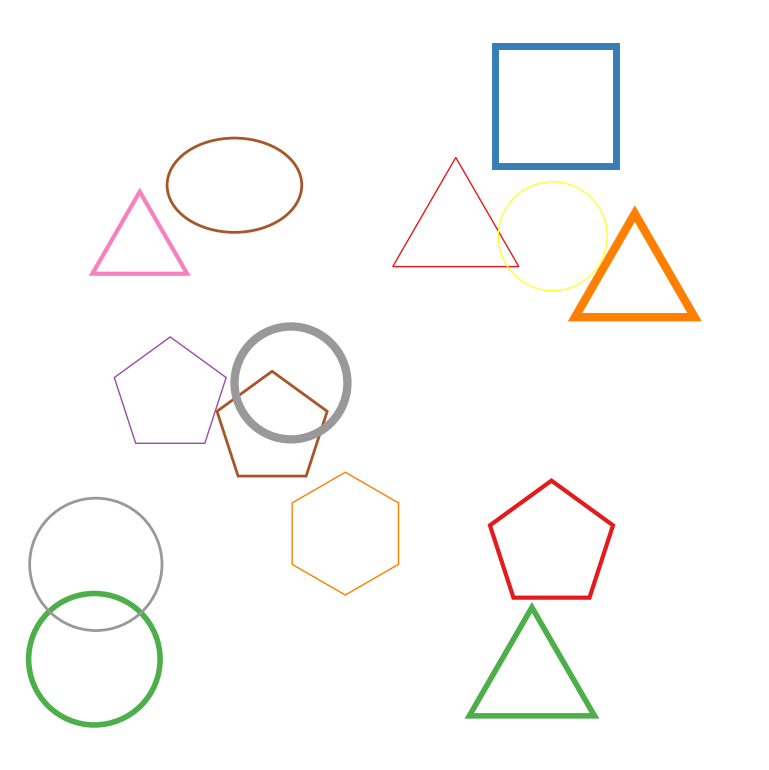[{"shape": "triangle", "thickness": 0.5, "radius": 0.47, "center": [0.592, 0.701]}, {"shape": "pentagon", "thickness": 1.5, "radius": 0.42, "center": [0.716, 0.292]}, {"shape": "square", "thickness": 2.5, "radius": 0.39, "center": [0.722, 0.863]}, {"shape": "triangle", "thickness": 2, "radius": 0.47, "center": [0.691, 0.117]}, {"shape": "circle", "thickness": 2, "radius": 0.43, "center": [0.123, 0.144]}, {"shape": "pentagon", "thickness": 0.5, "radius": 0.38, "center": [0.221, 0.486]}, {"shape": "hexagon", "thickness": 0.5, "radius": 0.4, "center": [0.448, 0.307]}, {"shape": "triangle", "thickness": 3, "radius": 0.45, "center": [0.824, 0.633]}, {"shape": "circle", "thickness": 0.5, "radius": 0.35, "center": [0.718, 0.693]}, {"shape": "pentagon", "thickness": 1, "radius": 0.38, "center": [0.353, 0.443]}, {"shape": "oval", "thickness": 1, "radius": 0.44, "center": [0.304, 0.759]}, {"shape": "triangle", "thickness": 1.5, "radius": 0.36, "center": [0.182, 0.68]}, {"shape": "circle", "thickness": 1, "radius": 0.43, "center": [0.124, 0.267]}, {"shape": "circle", "thickness": 3, "radius": 0.37, "center": [0.378, 0.503]}]